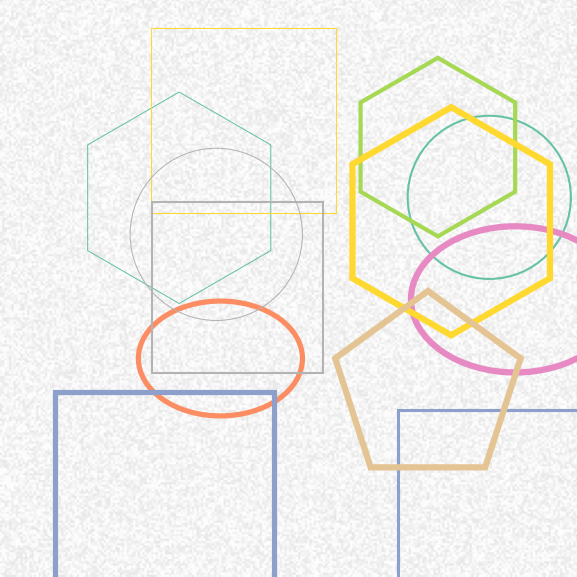[{"shape": "circle", "thickness": 1, "radius": 0.71, "center": [0.847, 0.657]}, {"shape": "hexagon", "thickness": 0.5, "radius": 0.92, "center": [0.31, 0.657]}, {"shape": "oval", "thickness": 2.5, "radius": 0.71, "center": [0.382, 0.378]}, {"shape": "square", "thickness": 2.5, "radius": 0.95, "center": [0.285, 0.131]}, {"shape": "square", "thickness": 1.5, "radius": 0.88, "center": [0.865, 0.114]}, {"shape": "oval", "thickness": 3, "radius": 0.9, "center": [0.892, 0.481]}, {"shape": "hexagon", "thickness": 2, "radius": 0.77, "center": [0.758, 0.744]}, {"shape": "square", "thickness": 0.5, "radius": 0.8, "center": [0.421, 0.791]}, {"shape": "hexagon", "thickness": 3, "radius": 0.99, "center": [0.781, 0.616]}, {"shape": "pentagon", "thickness": 3, "radius": 0.84, "center": [0.741, 0.326]}, {"shape": "circle", "thickness": 0.5, "radius": 0.75, "center": [0.375, 0.593]}, {"shape": "square", "thickness": 1, "radius": 0.74, "center": [0.411, 0.501]}]